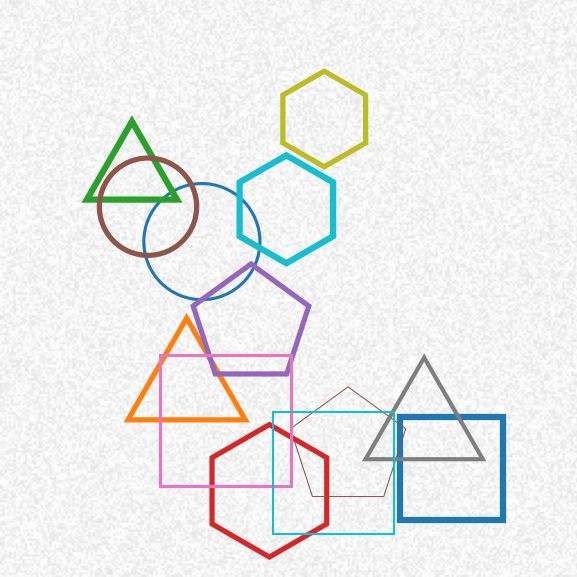[{"shape": "circle", "thickness": 1.5, "radius": 0.5, "center": [0.35, 0.581]}, {"shape": "square", "thickness": 3, "radius": 0.45, "center": [0.781, 0.188]}, {"shape": "triangle", "thickness": 2.5, "radius": 0.59, "center": [0.323, 0.331]}, {"shape": "triangle", "thickness": 3, "radius": 0.45, "center": [0.228, 0.699]}, {"shape": "hexagon", "thickness": 2.5, "radius": 0.57, "center": [0.466, 0.149]}, {"shape": "pentagon", "thickness": 2.5, "radius": 0.53, "center": [0.435, 0.437]}, {"shape": "pentagon", "thickness": 0.5, "radius": 0.52, "center": [0.603, 0.224]}, {"shape": "circle", "thickness": 2.5, "radius": 0.42, "center": [0.256, 0.641]}, {"shape": "square", "thickness": 1.5, "radius": 0.56, "center": [0.391, 0.271]}, {"shape": "triangle", "thickness": 2, "radius": 0.59, "center": [0.735, 0.263]}, {"shape": "hexagon", "thickness": 2.5, "radius": 0.41, "center": [0.561, 0.793]}, {"shape": "square", "thickness": 1, "radius": 0.53, "center": [0.577, 0.18]}, {"shape": "hexagon", "thickness": 3, "radius": 0.47, "center": [0.496, 0.637]}]